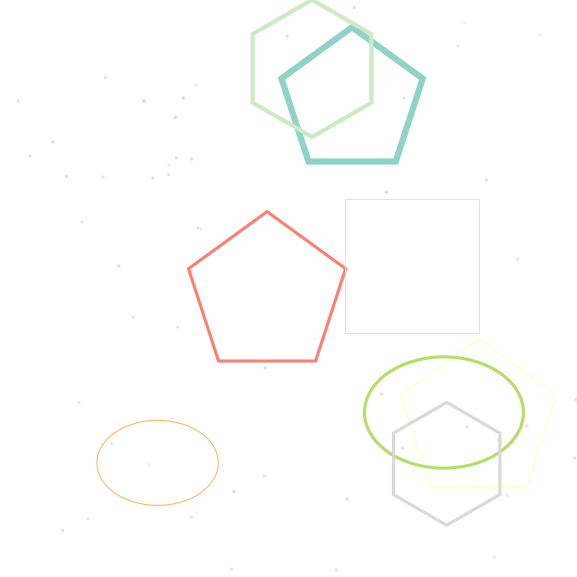[{"shape": "pentagon", "thickness": 3, "radius": 0.64, "center": [0.61, 0.823]}, {"shape": "pentagon", "thickness": 0.5, "radius": 0.71, "center": [0.829, 0.272]}, {"shape": "pentagon", "thickness": 1.5, "radius": 0.71, "center": [0.462, 0.49]}, {"shape": "oval", "thickness": 0.5, "radius": 0.53, "center": [0.273, 0.198]}, {"shape": "oval", "thickness": 1.5, "radius": 0.69, "center": [0.769, 0.285]}, {"shape": "hexagon", "thickness": 1.5, "radius": 0.53, "center": [0.774, 0.196]}, {"shape": "hexagon", "thickness": 2, "radius": 0.59, "center": [0.54, 0.881]}, {"shape": "square", "thickness": 0.5, "radius": 0.58, "center": [0.713, 0.538]}]